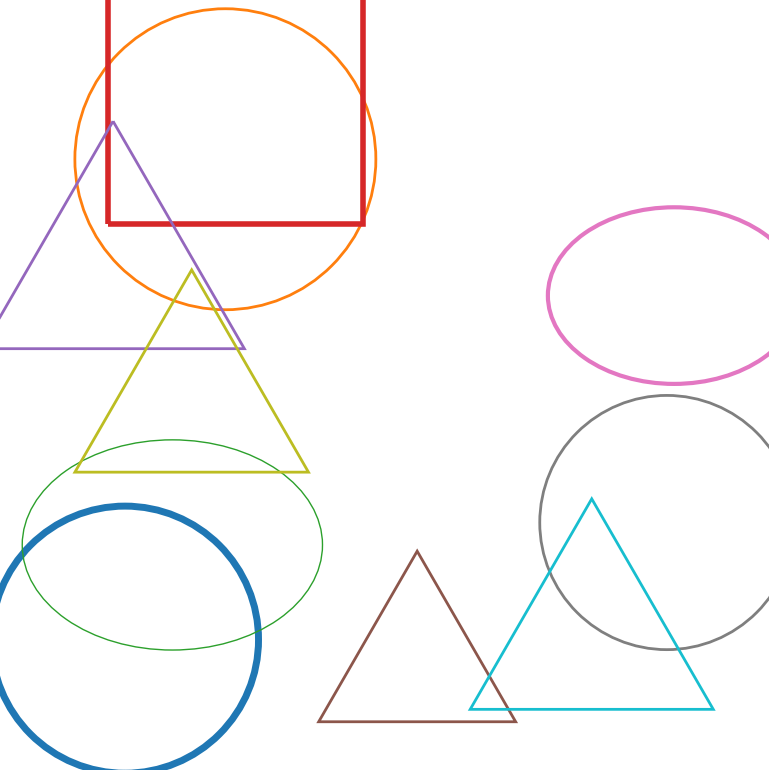[{"shape": "circle", "thickness": 2.5, "radius": 0.87, "center": [0.162, 0.169]}, {"shape": "circle", "thickness": 1, "radius": 0.98, "center": [0.293, 0.793]}, {"shape": "oval", "thickness": 0.5, "radius": 0.97, "center": [0.224, 0.292]}, {"shape": "square", "thickness": 2, "radius": 0.83, "center": [0.306, 0.875]}, {"shape": "triangle", "thickness": 1, "radius": 0.98, "center": [0.147, 0.646]}, {"shape": "triangle", "thickness": 1, "radius": 0.74, "center": [0.542, 0.136]}, {"shape": "oval", "thickness": 1.5, "radius": 0.82, "center": [0.875, 0.616]}, {"shape": "circle", "thickness": 1, "radius": 0.83, "center": [0.866, 0.321]}, {"shape": "triangle", "thickness": 1, "radius": 0.88, "center": [0.249, 0.474]}, {"shape": "triangle", "thickness": 1, "radius": 0.91, "center": [0.768, 0.17]}]